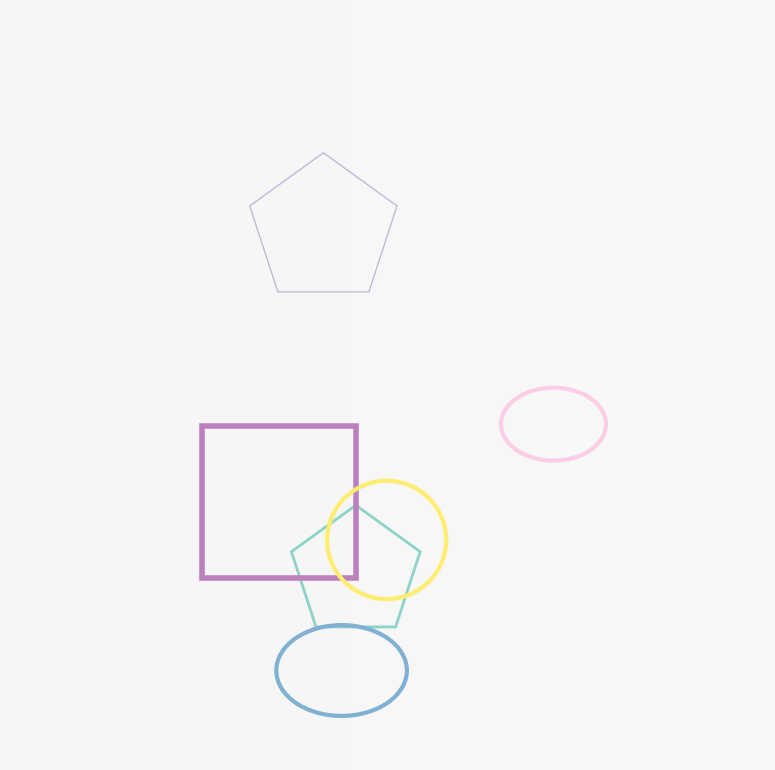[{"shape": "pentagon", "thickness": 1, "radius": 0.44, "center": [0.459, 0.256]}, {"shape": "pentagon", "thickness": 0.5, "radius": 0.5, "center": [0.417, 0.702]}, {"shape": "oval", "thickness": 1.5, "radius": 0.42, "center": [0.441, 0.129]}, {"shape": "oval", "thickness": 1.5, "radius": 0.34, "center": [0.714, 0.449]}, {"shape": "square", "thickness": 2, "radius": 0.49, "center": [0.36, 0.348]}, {"shape": "circle", "thickness": 1.5, "radius": 0.38, "center": [0.499, 0.299]}]